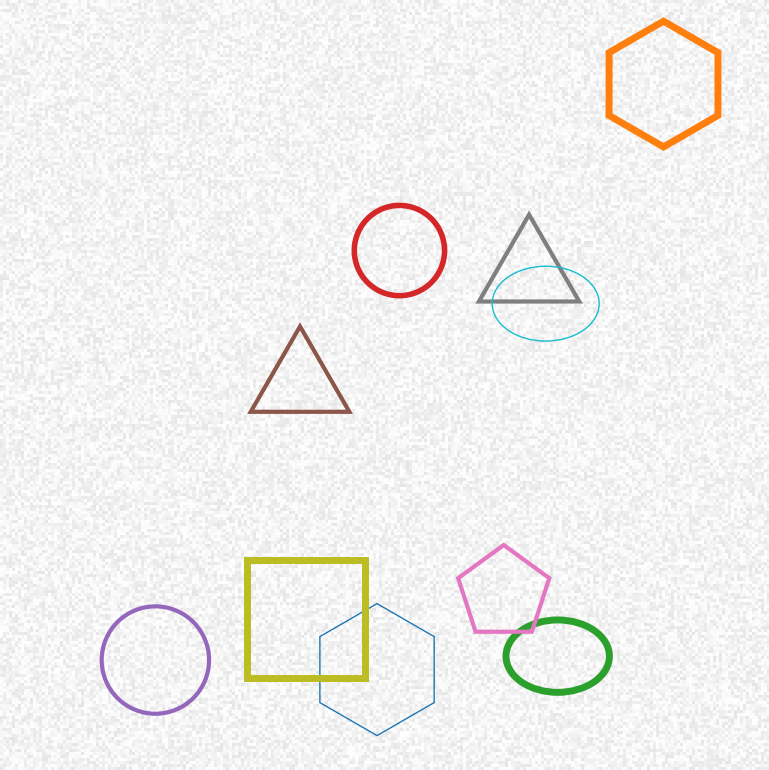[{"shape": "hexagon", "thickness": 0.5, "radius": 0.43, "center": [0.49, 0.13]}, {"shape": "hexagon", "thickness": 2.5, "radius": 0.41, "center": [0.862, 0.891]}, {"shape": "oval", "thickness": 2.5, "radius": 0.34, "center": [0.724, 0.148]}, {"shape": "circle", "thickness": 2, "radius": 0.29, "center": [0.519, 0.675]}, {"shape": "circle", "thickness": 1.5, "radius": 0.35, "center": [0.202, 0.143]}, {"shape": "triangle", "thickness": 1.5, "radius": 0.37, "center": [0.39, 0.502]}, {"shape": "pentagon", "thickness": 1.5, "radius": 0.31, "center": [0.654, 0.23]}, {"shape": "triangle", "thickness": 1.5, "radius": 0.38, "center": [0.687, 0.646]}, {"shape": "square", "thickness": 2.5, "radius": 0.38, "center": [0.397, 0.196]}, {"shape": "oval", "thickness": 0.5, "radius": 0.35, "center": [0.709, 0.606]}]